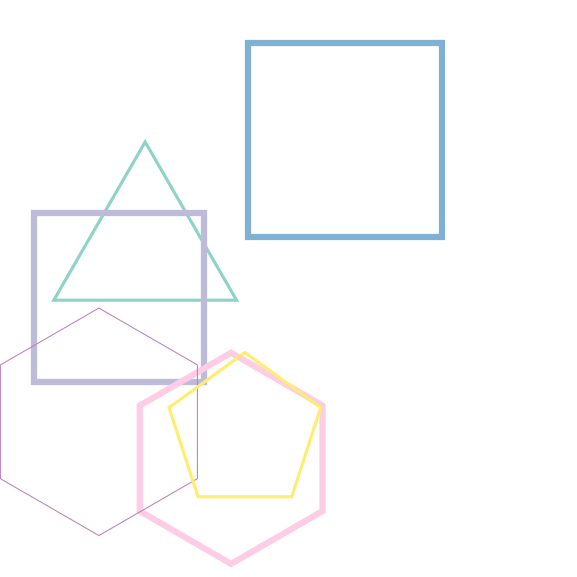[{"shape": "triangle", "thickness": 1.5, "radius": 0.91, "center": [0.251, 0.571]}, {"shape": "square", "thickness": 3, "radius": 0.73, "center": [0.206, 0.484]}, {"shape": "square", "thickness": 3, "radius": 0.84, "center": [0.597, 0.756]}, {"shape": "hexagon", "thickness": 3, "radius": 0.91, "center": [0.4, 0.206]}, {"shape": "hexagon", "thickness": 0.5, "radius": 0.98, "center": [0.171, 0.269]}, {"shape": "pentagon", "thickness": 1.5, "radius": 0.69, "center": [0.424, 0.251]}]